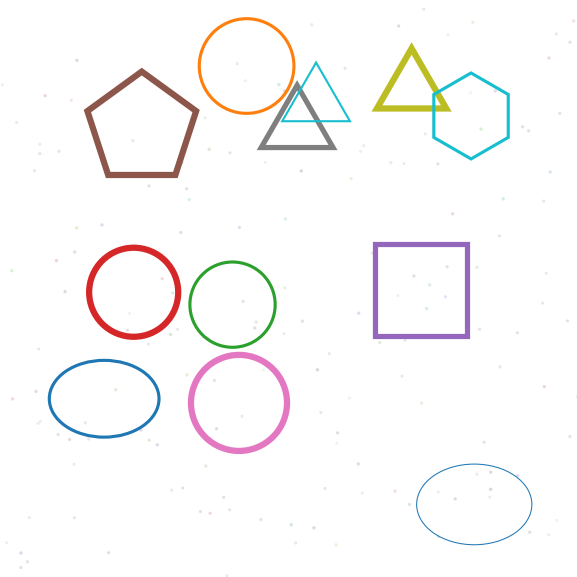[{"shape": "oval", "thickness": 0.5, "radius": 0.5, "center": [0.821, 0.126]}, {"shape": "oval", "thickness": 1.5, "radius": 0.47, "center": [0.18, 0.309]}, {"shape": "circle", "thickness": 1.5, "radius": 0.41, "center": [0.427, 0.885]}, {"shape": "circle", "thickness": 1.5, "radius": 0.37, "center": [0.403, 0.472]}, {"shape": "circle", "thickness": 3, "radius": 0.39, "center": [0.231, 0.493]}, {"shape": "square", "thickness": 2.5, "radius": 0.4, "center": [0.73, 0.496]}, {"shape": "pentagon", "thickness": 3, "radius": 0.49, "center": [0.245, 0.776]}, {"shape": "circle", "thickness": 3, "radius": 0.42, "center": [0.414, 0.301]}, {"shape": "triangle", "thickness": 2.5, "radius": 0.36, "center": [0.514, 0.78]}, {"shape": "triangle", "thickness": 3, "radius": 0.35, "center": [0.713, 0.846]}, {"shape": "hexagon", "thickness": 1.5, "radius": 0.37, "center": [0.816, 0.798]}, {"shape": "triangle", "thickness": 1, "radius": 0.34, "center": [0.547, 0.823]}]